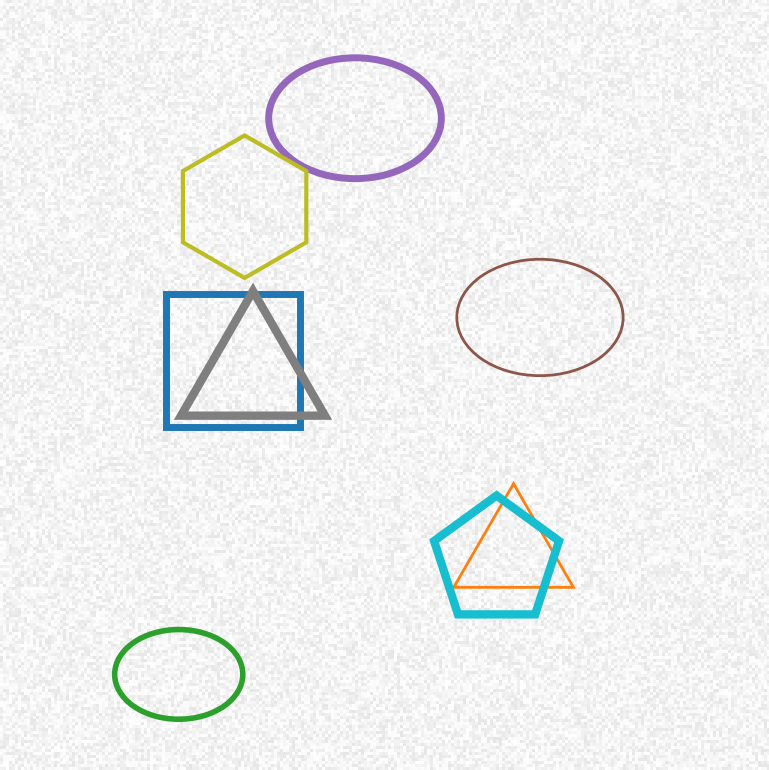[{"shape": "square", "thickness": 2.5, "radius": 0.43, "center": [0.302, 0.531]}, {"shape": "triangle", "thickness": 1, "radius": 0.45, "center": [0.667, 0.282]}, {"shape": "oval", "thickness": 2, "radius": 0.42, "center": [0.232, 0.124]}, {"shape": "oval", "thickness": 2.5, "radius": 0.56, "center": [0.461, 0.846]}, {"shape": "oval", "thickness": 1, "radius": 0.54, "center": [0.701, 0.588]}, {"shape": "triangle", "thickness": 3, "radius": 0.54, "center": [0.329, 0.514]}, {"shape": "hexagon", "thickness": 1.5, "radius": 0.46, "center": [0.318, 0.732]}, {"shape": "pentagon", "thickness": 3, "radius": 0.43, "center": [0.645, 0.271]}]